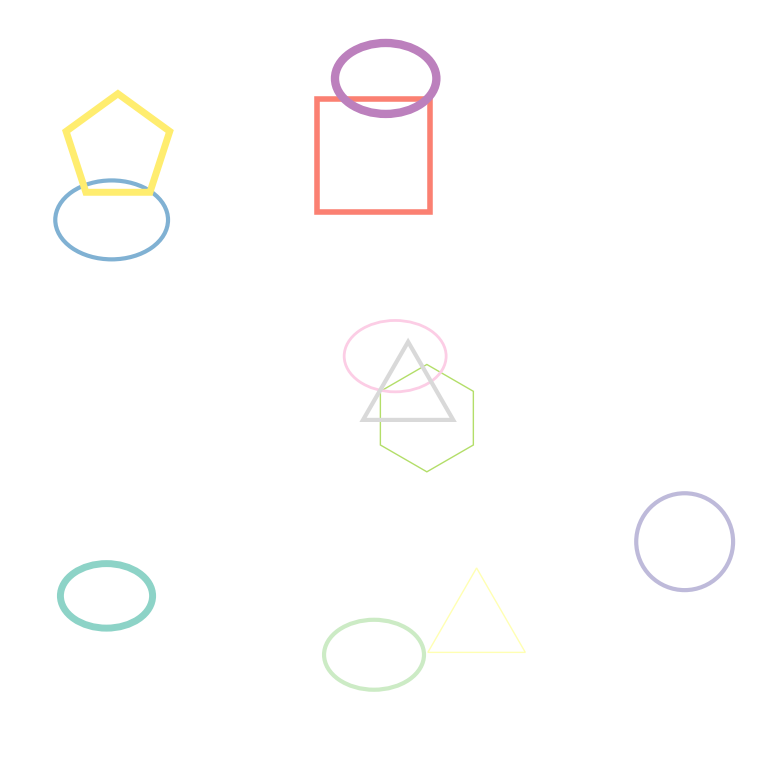[{"shape": "oval", "thickness": 2.5, "radius": 0.3, "center": [0.138, 0.226]}, {"shape": "triangle", "thickness": 0.5, "radius": 0.37, "center": [0.619, 0.189]}, {"shape": "circle", "thickness": 1.5, "radius": 0.31, "center": [0.889, 0.297]}, {"shape": "square", "thickness": 2, "radius": 0.37, "center": [0.485, 0.798]}, {"shape": "oval", "thickness": 1.5, "radius": 0.37, "center": [0.145, 0.714]}, {"shape": "hexagon", "thickness": 0.5, "radius": 0.35, "center": [0.554, 0.457]}, {"shape": "oval", "thickness": 1, "radius": 0.33, "center": [0.513, 0.537]}, {"shape": "triangle", "thickness": 1.5, "radius": 0.34, "center": [0.53, 0.488]}, {"shape": "oval", "thickness": 3, "radius": 0.33, "center": [0.501, 0.898]}, {"shape": "oval", "thickness": 1.5, "radius": 0.32, "center": [0.486, 0.15]}, {"shape": "pentagon", "thickness": 2.5, "radius": 0.35, "center": [0.153, 0.808]}]